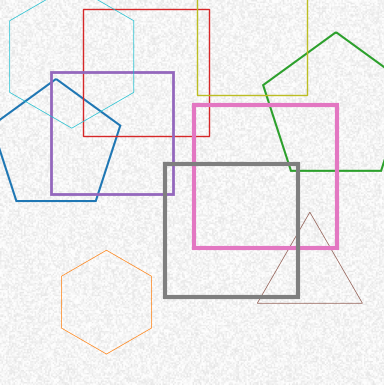[{"shape": "pentagon", "thickness": 1.5, "radius": 0.88, "center": [0.146, 0.62]}, {"shape": "hexagon", "thickness": 0.5, "radius": 0.67, "center": [0.277, 0.215]}, {"shape": "pentagon", "thickness": 1.5, "radius": 1.0, "center": [0.873, 0.717]}, {"shape": "square", "thickness": 1, "radius": 0.82, "center": [0.379, 0.812]}, {"shape": "square", "thickness": 2, "radius": 0.79, "center": [0.291, 0.654]}, {"shape": "triangle", "thickness": 0.5, "radius": 0.79, "center": [0.805, 0.291]}, {"shape": "square", "thickness": 3, "radius": 0.93, "center": [0.689, 0.541]}, {"shape": "square", "thickness": 3, "radius": 0.87, "center": [0.602, 0.401]}, {"shape": "square", "thickness": 1, "radius": 0.72, "center": [0.654, 0.898]}, {"shape": "hexagon", "thickness": 0.5, "radius": 0.93, "center": [0.186, 0.853]}]